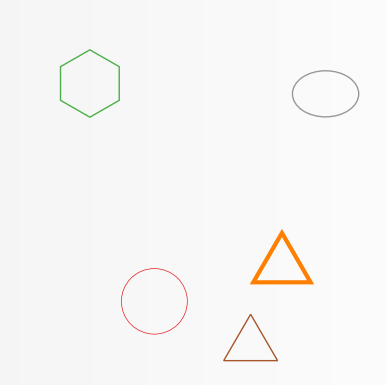[{"shape": "circle", "thickness": 0.5, "radius": 0.43, "center": [0.398, 0.217]}, {"shape": "hexagon", "thickness": 1, "radius": 0.44, "center": [0.232, 0.783]}, {"shape": "triangle", "thickness": 3, "radius": 0.43, "center": [0.728, 0.309]}, {"shape": "triangle", "thickness": 1, "radius": 0.4, "center": [0.647, 0.103]}, {"shape": "oval", "thickness": 1, "radius": 0.43, "center": [0.84, 0.756]}]